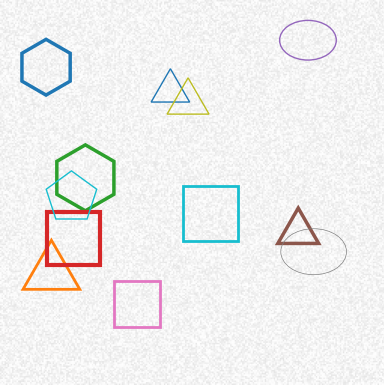[{"shape": "hexagon", "thickness": 2.5, "radius": 0.36, "center": [0.12, 0.825]}, {"shape": "triangle", "thickness": 1, "radius": 0.29, "center": [0.443, 0.764]}, {"shape": "triangle", "thickness": 2, "radius": 0.43, "center": [0.134, 0.291]}, {"shape": "hexagon", "thickness": 2.5, "radius": 0.43, "center": [0.222, 0.538]}, {"shape": "square", "thickness": 3, "radius": 0.35, "center": [0.192, 0.381]}, {"shape": "oval", "thickness": 1, "radius": 0.37, "center": [0.8, 0.896]}, {"shape": "triangle", "thickness": 2.5, "radius": 0.31, "center": [0.775, 0.398]}, {"shape": "square", "thickness": 2, "radius": 0.3, "center": [0.355, 0.21]}, {"shape": "oval", "thickness": 0.5, "radius": 0.43, "center": [0.815, 0.346]}, {"shape": "triangle", "thickness": 1, "radius": 0.31, "center": [0.488, 0.735]}, {"shape": "square", "thickness": 2, "radius": 0.36, "center": [0.547, 0.446]}, {"shape": "pentagon", "thickness": 1, "radius": 0.35, "center": [0.186, 0.487]}]